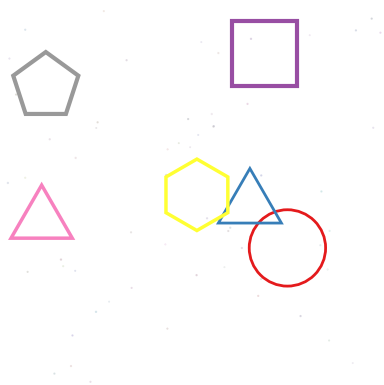[{"shape": "circle", "thickness": 2, "radius": 0.5, "center": [0.747, 0.356]}, {"shape": "triangle", "thickness": 2, "radius": 0.47, "center": [0.649, 0.468]}, {"shape": "square", "thickness": 3, "radius": 0.42, "center": [0.687, 0.861]}, {"shape": "hexagon", "thickness": 2.5, "radius": 0.46, "center": [0.511, 0.494]}, {"shape": "triangle", "thickness": 2.5, "radius": 0.46, "center": [0.108, 0.427]}, {"shape": "pentagon", "thickness": 3, "radius": 0.44, "center": [0.119, 0.776]}]